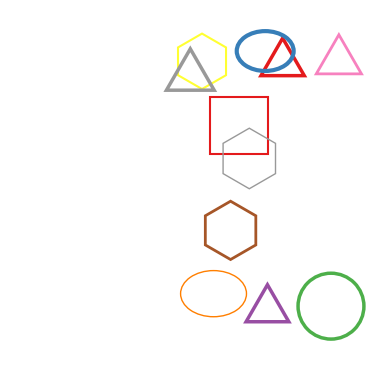[{"shape": "triangle", "thickness": 2.5, "radius": 0.32, "center": [0.734, 0.836]}, {"shape": "square", "thickness": 1.5, "radius": 0.37, "center": [0.621, 0.674]}, {"shape": "oval", "thickness": 3, "radius": 0.37, "center": [0.689, 0.867]}, {"shape": "circle", "thickness": 2.5, "radius": 0.43, "center": [0.86, 0.205]}, {"shape": "triangle", "thickness": 2.5, "radius": 0.32, "center": [0.695, 0.196]}, {"shape": "oval", "thickness": 1, "radius": 0.43, "center": [0.555, 0.237]}, {"shape": "hexagon", "thickness": 1.5, "radius": 0.36, "center": [0.525, 0.841]}, {"shape": "hexagon", "thickness": 2, "radius": 0.38, "center": [0.599, 0.402]}, {"shape": "triangle", "thickness": 2, "radius": 0.34, "center": [0.88, 0.842]}, {"shape": "hexagon", "thickness": 1, "radius": 0.39, "center": [0.648, 0.588]}, {"shape": "triangle", "thickness": 2.5, "radius": 0.36, "center": [0.494, 0.802]}]